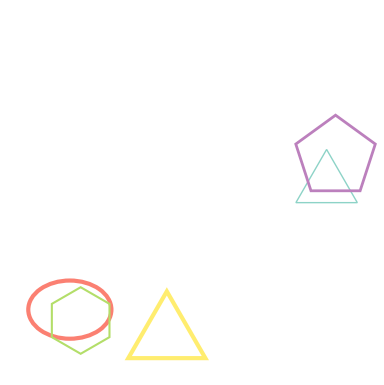[{"shape": "triangle", "thickness": 1, "radius": 0.46, "center": [0.848, 0.52]}, {"shape": "oval", "thickness": 3, "radius": 0.54, "center": [0.181, 0.196]}, {"shape": "hexagon", "thickness": 1.5, "radius": 0.43, "center": [0.21, 0.168]}, {"shape": "pentagon", "thickness": 2, "radius": 0.54, "center": [0.872, 0.592]}, {"shape": "triangle", "thickness": 3, "radius": 0.58, "center": [0.433, 0.128]}]